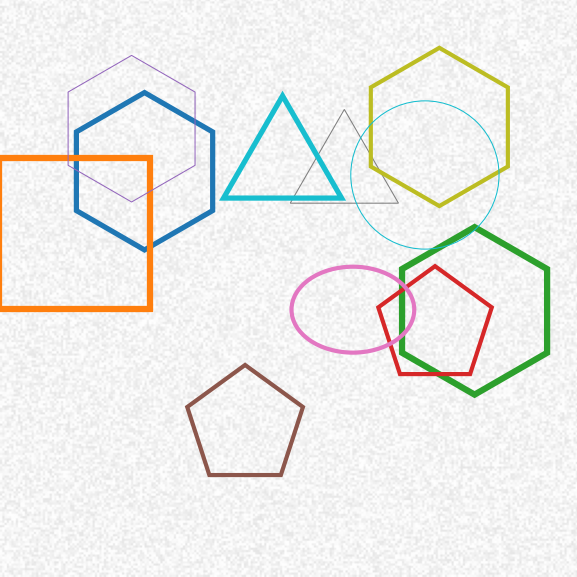[{"shape": "hexagon", "thickness": 2.5, "radius": 0.68, "center": [0.25, 0.703]}, {"shape": "square", "thickness": 3, "radius": 0.65, "center": [0.13, 0.595]}, {"shape": "hexagon", "thickness": 3, "radius": 0.73, "center": [0.822, 0.461]}, {"shape": "pentagon", "thickness": 2, "radius": 0.52, "center": [0.753, 0.435]}, {"shape": "hexagon", "thickness": 0.5, "radius": 0.63, "center": [0.228, 0.776]}, {"shape": "pentagon", "thickness": 2, "radius": 0.53, "center": [0.424, 0.262]}, {"shape": "oval", "thickness": 2, "radius": 0.53, "center": [0.611, 0.463]}, {"shape": "triangle", "thickness": 0.5, "radius": 0.54, "center": [0.596, 0.701]}, {"shape": "hexagon", "thickness": 2, "radius": 0.69, "center": [0.761, 0.779]}, {"shape": "triangle", "thickness": 2.5, "radius": 0.59, "center": [0.489, 0.715]}, {"shape": "circle", "thickness": 0.5, "radius": 0.64, "center": [0.736, 0.696]}]